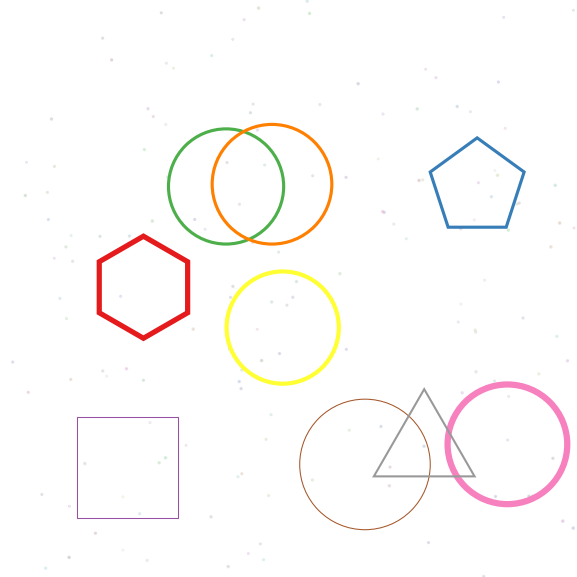[{"shape": "hexagon", "thickness": 2.5, "radius": 0.44, "center": [0.248, 0.502]}, {"shape": "pentagon", "thickness": 1.5, "radius": 0.43, "center": [0.826, 0.675]}, {"shape": "circle", "thickness": 1.5, "radius": 0.5, "center": [0.391, 0.676]}, {"shape": "square", "thickness": 0.5, "radius": 0.44, "center": [0.221, 0.19]}, {"shape": "circle", "thickness": 1.5, "radius": 0.52, "center": [0.471, 0.68]}, {"shape": "circle", "thickness": 2, "radius": 0.49, "center": [0.49, 0.432]}, {"shape": "circle", "thickness": 0.5, "radius": 0.57, "center": [0.632, 0.195]}, {"shape": "circle", "thickness": 3, "radius": 0.52, "center": [0.879, 0.23]}, {"shape": "triangle", "thickness": 1, "radius": 0.5, "center": [0.735, 0.225]}]